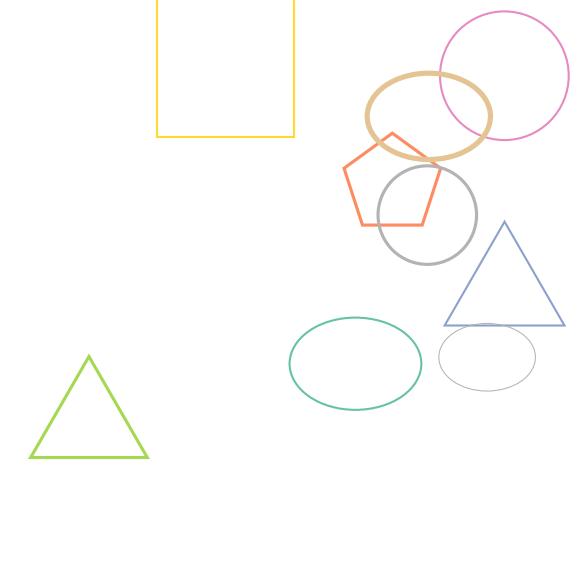[{"shape": "oval", "thickness": 1, "radius": 0.57, "center": [0.616, 0.369]}, {"shape": "pentagon", "thickness": 1.5, "radius": 0.44, "center": [0.679, 0.681]}, {"shape": "triangle", "thickness": 1, "radius": 0.6, "center": [0.874, 0.495]}, {"shape": "circle", "thickness": 1, "radius": 0.56, "center": [0.873, 0.868]}, {"shape": "triangle", "thickness": 1.5, "radius": 0.58, "center": [0.154, 0.265]}, {"shape": "square", "thickness": 1, "radius": 0.6, "center": [0.39, 0.882]}, {"shape": "oval", "thickness": 2.5, "radius": 0.53, "center": [0.743, 0.798]}, {"shape": "oval", "thickness": 0.5, "radius": 0.42, "center": [0.844, 0.381]}, {"shape": "circle", "thickness": 1.5, "radius": 0.43, "center": [0.74, 0.627]}]